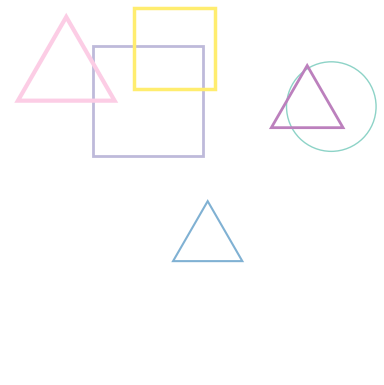[{"shape": "circle", "thickness": 1, "radius": 0.58, "center": [0.861, 0.723]}, {"shape": "square", "thickness": 2, "radius": 0.71, "center": [0.384, 0.738]}, {"shape": "triangle", "thickness": 1.5, "radius": 0.52, "center": [0.539, 0.374]}, {"shape": "triangle", "thickness": 3, "radius": 0.72, "center": [0.172, 0.811]}, {"shape": "triangle", "thickness": 2, "radius": 0.54, "center": [0.798, 0.722]}, {"shape": "square", "thickness": 2.5, "radius": 0.53, "center": [0.453, 0.874]}]